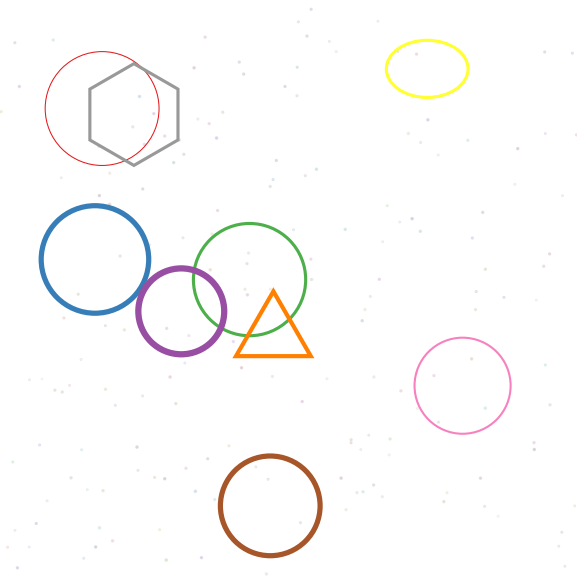[{"shape": "circle", "thickness": 0.5, "radius": 0.49, "center": [0.177, 0.811]}, {"shape": "circle", "thickness": 2.5, "radius": 0.47, "center": [0.164, 0.55]}, {"shape": "circle", "thickness": 1.5, "radius": 0.49, "center": [0.432, 0.515]}, {"shape": "circle", "thickness": 3, "radius": 0.37, "center": [0.314, 0.46]}, {"shape": "triangle", "thickness": 2, "radius": 0.37, "center": [0.473, 0.42]}, {"shape": "oval", "thickness": 1.5, "radius": 0.35, "center": [0.74, 0.88]}, {"shape": "circle", "thickness": 2.5, "radius": 0.43, "center": [0.468, 0.123]}, {"shape": "circle", "thickness": 1, "radius": 0.42, "center": [0.801, 0.331]}, {"shape": "hexagon", "thickness": 1.5, "radius": 0.44, "center": [0.232, 0.801]}]